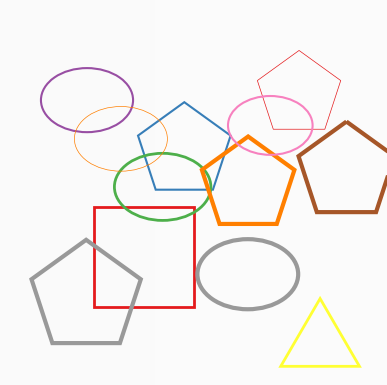[{"shape": "square", "thickness": 2, "radius": 0.65, "center": [0.372, 0.332]}, {"shape": "pentagon", "thickness": 0.5, "radius": 0.57, "center": [0.772, 0.756]}, {"shape": "pentagon", "thickness": 1.5, "radius": 0.63, "center": [0.476, 0.609]}, {"shape": "oval", "thickness": 2, "radius": 0.62, "center": [0.42, 0.515]}, {"shape": "oval", "thickness": 1.5, "radius": 0.59, "center": [0.225, 0.74]}, {"shape": "oval", "thickness": 0.5, "radius": 0.6, "center": [0.312, 0.639]}, {"shape": "pentagon", "thickness": 3, "radius": 0.63, "center": [0.64, 0.52]}, {"shape": "triangle", "thickness": 2, "radius": 0.59, "center": [0.826, 0.107]}, {"shape": "pentagon", "thickness": 3, "radius": 0.65, "center": [0.894, 0.554]}, {"shape": "oval", "thickness": 1.5, "radius": 0.55, "center": [0.698, 0.674]}, {"shape": "pentagon", "thickness": 3, "radius": 0.74, "center": [0.222, 0.229]}, {"shape": "oval", "thickness": 3, "radius": 0.65, "center": [0.639, 0.288]}]